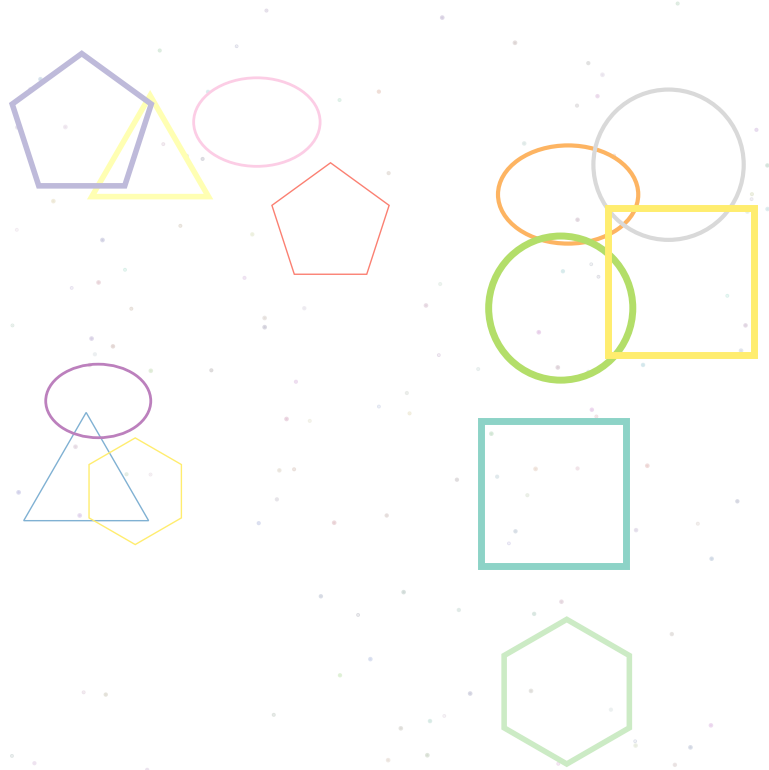[{"shape": "square", "thickness": 2.5, "radius": 0.47, "center": [0.719, 0.359]}, {"shape": "triangle", "thickness": 2, "radius": 0.44, "center": [0.195, 0.788]}, {"shape": "pentagon", "thickness": 2, "radius": 0.47, "center": [0.106, 0.835]}, {"shape": "pentagon", "thickness": 0.5, "radius": 0.4, "center": [0.429, 0.709]}, {"shape": "triangle", "thickness": 0.5, "radius": 0.47, "center": [0.112, 0.371]}, {"shape": "oval", "thickness": 1.5, "radius": 0.46, "center": [0.738, 0.747]}, {"shape": "circle", "thickness": 2.5, "radius": 0.47, "center": [0.728, 0.6]}, {"shape": "oval", "thickness": 1, "radius": 0.41, "center": [0.334, 0.841]}, {"shape": "circle", "thickness": 1.5, "radius": 0.49, "center": [0.868, 0.786]}, {"shape": "oval", "thickness": 1, "radius": 0.34, "center": [0.128, 0.479]}, {"shape": "hexagon", "thickness": 2, "radius": 0.47, "center": [0.736, 0.102]}, {"shape": "hexagon", "thickness": 0.5, "radius": 0.35, "center": [0.176, 0.362]}, {"shape": "square", "thickness": 2.5, "radius": 0.48, "center": [0.884, 0.634]}]